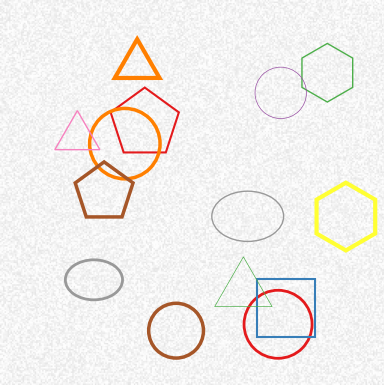[{"shape": "circle", "thickness": 2, "radius": 0.44, "center": [0.722, 0.158]}, {"shape": "pentagon", "thickness": 1.5, "radius": 0.47, "center": [0.376, 0.679]}, {"shape": "square", "thickness": 1.5, "radius": 0.38, "center": [0.743, 0.201]}, {"shape": "triangle", "thickness": 0.5, "radius": 0.43, "center": [0.632, 0.247]}, {"shape": "hexagon", "thickness": 1, "radius": 0.38, "center": [0.85, 0.811]}, {"shape": "circle", "thickness": 0.5, "radius": 0.33, "center": [0.729, 0.759]}, {"shape": "circle", "thickness": 2.5, "radius": 0.46, "center": [0.324, 0.627]}, {"shape": "triangle", "thickness": 3, "radius": 0.34, "center": [0.356, 0.831]}, {"shape": "hexagon", "thickness": 3, "radius": 0.44, "center": [0.898, 0.437]}, {"shape": "pentagon", "thickness": 2.5, "radius": 0.39, "center": [0.27, 0.5]}, {"shape": "circle", "thickness": 2.5, "radius": 0.36, "center": [0.457, 0.141]}, {"shape": "triangle", "thickness": 1, "radius": 0.34, "center": [0.201, 0.645]}, {"shape": "oval", "thickness": 1, "radius": 0.47, "center": [0.643, 0.438]}, {"shape": "oval", "thickness": 2, "radius": 0.37, "center": [0.244, 0.273]}]